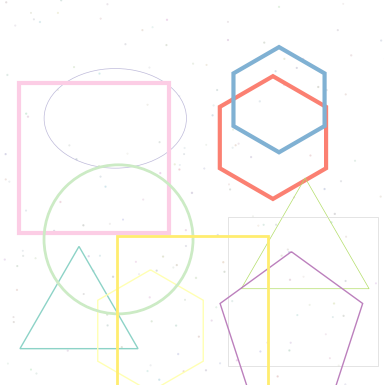[{"shape": "triangle", "thickness": 1, "radius": 0.89, "center": [0.205, 0.183]}, {"shape": "hexagon", "thickness": 1, "radius": 0.79, "center": [0.391, 0.141]}, {"shape": "oval", "thickness": 0.5, "radius": 0.92, "center": [0.299, 0.693]}, {"shape": "hexagon", "thickness": 3, "radius": 0.8, "center": [0.709, 0.643]}, {"shape": "hexagon", "thickness": 3, "radius": 0.68, "center": [0.725, 0.741]}, {"shape": "triangle", "thickness": 0.5, "radius": 0.96, "center": [0.793, 0.346]}, {"shape": "square", "thickness": 3, "radius": 0.97, "center": [0.244, 0.589]}, {"shape": "square", "thickness": 0.5, "radius": 0.97, "center": [0.786, 0.243]}, {"shape": "pentagon", "thickness": 1, "radius": 0.97, "center": [0.757, 0.152]}, {"shape": "circle", "thickness": 2, "radius": 0.97, "center": [0.308, 0.378]}, {"shape": "square", "thickness": 2, "radius": 0.98, "center": [0.5, 0.193]}]